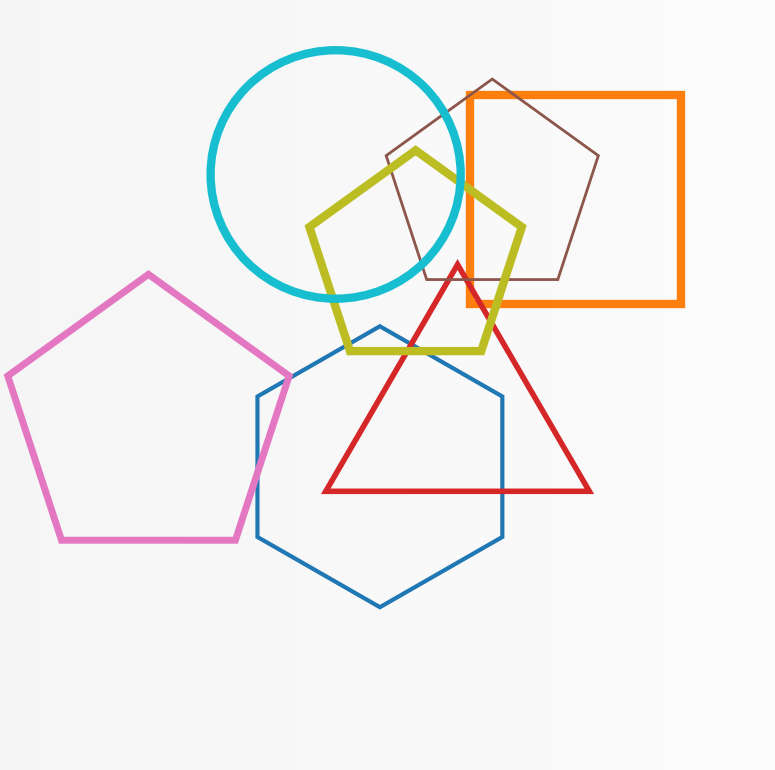[{"shape": "hexagon", "thickness": 1.5, "radius": 0.91, "center": [0.49, 0.394]}, {"shape": "square", "thickness": 3, "radius": 0.68, "center": [0.743, 0.741]}, {"shape": "triangle", "thickness": 2, "radius": 0.98, "center": [0.59, 0.46]}, {"shape": "pentagon", "thickness": 1, "radius": 0.72, "center": [0.635, 0.753]}, {"shape": "pentagon", "thickness": 2.5, "radius": 0.95, "center": [0.192, 0.453]}, {"shape": "pentagon", "thickness": 3, "radius": 0.72, "center": [0.536, 0.661]}, {"shape": "circle", "thickness": 3, "radius": 0.81, "center": [0.433, 0.773]}]